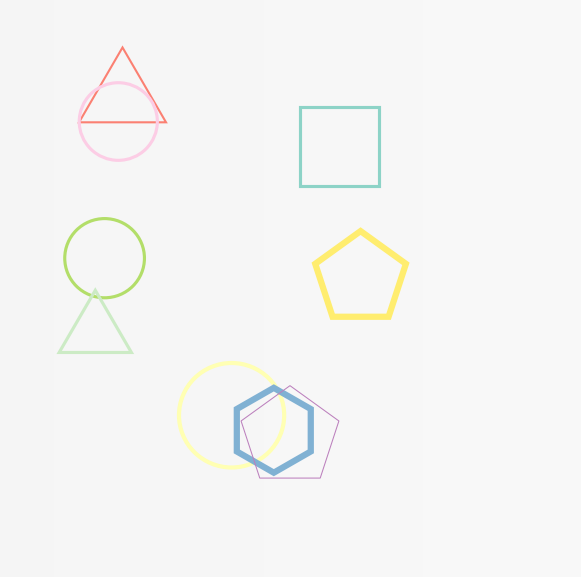[{"shape": "square", "thickness": 1.5, "radius": 0.34, "center": [0.583, 0.745]}, {"shape": "circle", "thickness": 2, "radius": 0.45, "center": [0.398, 0.28]}, {"shape": "triangle", "thickness": 1, "radius": 0.43, "center": [0.211, 0.831]}, {"shape": "hexagon", "thickness": 3, "radius": 0.37, "center": [0.471, 0.254]}, {"shape": "circle", "thickness": 1.5, "radius": 0.34, "center": [0.18, 0.552]}, {"shape": "circle", "thickness": 1.5, "radius": 0.34, "center": [0.204, 0.789]}, {"shape": "pentagon", "thickness": 0.5, "radius": 0.44, "center": [0.499, 0.243]}, {"shape": "triangle", "thickness": 1.5, "radius": 0.36, "center": [0.164, 0.425]}, {"shape": "pentagon", "thickness": 3, "radius": 0.41, "center": [0.62, 0.517]}]